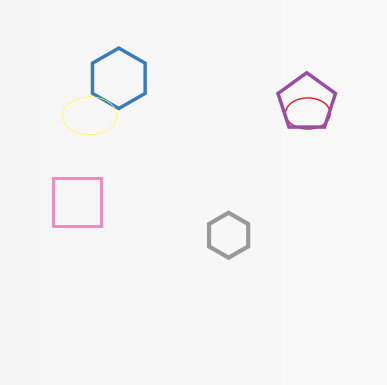[{"shape": "oval", "thickness": 1, "radius": 0.29, "center": [0.794, 0.705]}, {"shape": "hexagon", "thickness": 2.5, "radius": 0.39, "center": [0.307, 0.797]}, {"shape": "pentagon", "thickness": 2.5, "radius": 0.39, "center": [0.792, 0.733]}, {"shape": "oval", "thickness": 0.5, "radius": 0.35, "center": [0.231, 0.699]}, {"shape": "square", "thickness": 2, "radius": 0.31, "center": [0.198, 0.476]}, {"shape": "hexagon", "thickness": 3, "radius": 0.29, "center": [0.59, 0.389]}]